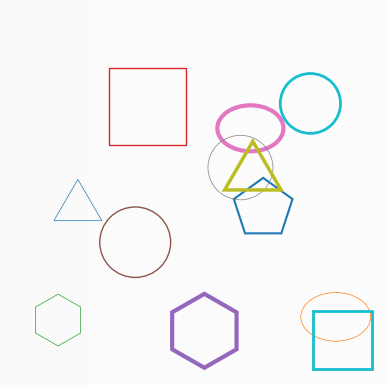[{"shape": "triangle", "thickness": 0.5, "radius": 0.36, "center": [0.201, 0.463]}, {"shape": "pentagon", "thickness": 1.5, "radius": 0.4, "center": [0.679, 0.458]}, {"shape": "oval", "thickness": 0.5, "radius": 0.45, "center": [0.866, 0.177]}, {"shape": "hexagon", "thickness": 0.5, "radius": 0.34, "center": [0.15, 0.169]}, {"shape": "square", "thickness": 1, "radius": 0.5, "center": [0.38, 0.723]}, {"shape": "hexagon", "thickness": 3, "radius": 0.48, "center": [0.527, 0.141]}, {"shape": "circle", "thickness": 1, "radius": 0.46, "center": [0.349, 0.371]}, {"shape": "oval", "thickness": 3, "radius": 0.43, "center": [0.646, 0.667]}, {"shape": "circle", "thickness": 0.5, "radius": 0.42, "center": [0.621, 0.565]}, {"shape": "triangle", "thickness": 2.5, "radius": 0.42, "center": [0.652, 0.549]}, {"shape": "circle", "thickness": 2, "radius": 0.39, "center": [0.801, 0.731]}, {"shape": "square", "thickness": 2, "radius": 0.38, "center": [0.884, 0.116]}]